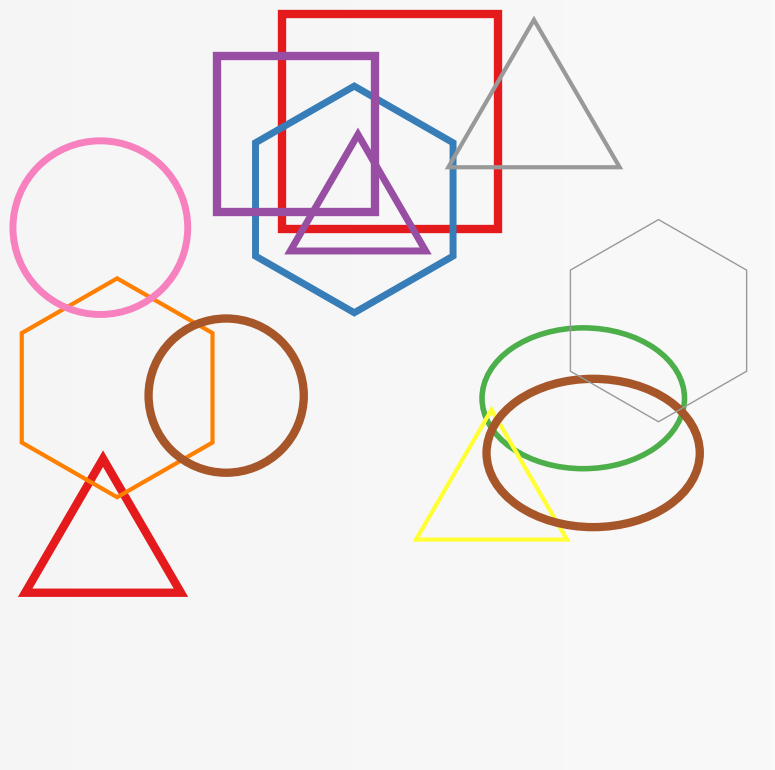[{"shape": "triangle", "thickness": 3, "radius": 0.58, "center": [0.133, 0.288]}, {"shape": "square", "thickness": 3, "radius": 0.7, "center": [0.503, 0.842]}, {"shape": "hexagon", "thickness": 2.5, "radius": 0.74, "center": [0.457, 0.741]}, {"shape": "oval", "thickness": 2, "radius": 0.65, "center": [0.753, 0.483]}, {"shape": "square", "thickness": 3, "radius": 0.51, "center": [0.382, 0.826]}, {"shape": "triangle", "thickness": 2.5, "radius": 0.5, "center": [0.462, 0.724]}, {"shape": "hexagon", "thickness": 1.5, "radius": 0.71, "center": [0.151, 0.496]}, {"shape": "triangle", "thickness": 1.5, "radius": 0.56, "center": [0.634, 0.355]}, {"shape": "oval", "thickness": 3, "radius": 0.69, "center": [0.765, 0.412]}, {"shape": "circle", "thickness": 3, "radius": 0.5, "center": [0.292, 0.486]}, {"shape": "circle", "thickness": 2.5, "radius": 0.56, "center": [0.129, 0.704]}, {"shape": "triangle", "thickness": 1.5, "radius": 0.64, "center": [0.689, 0.847]}, {"shape": "hexagon", "thickness": 0.5, "radius": 0.66, "center": [0.85, 0.584]}]